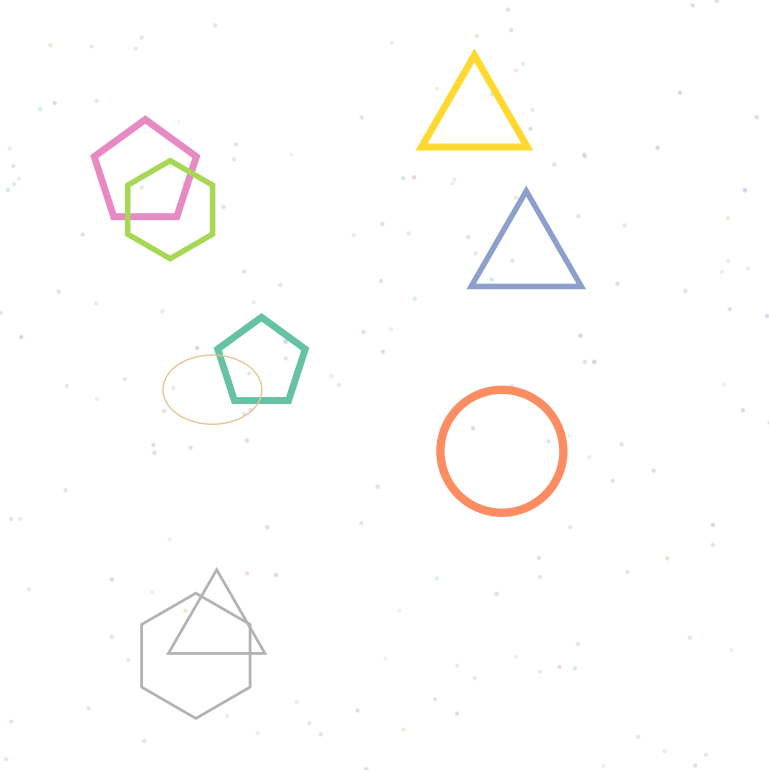[{"shape": "pentagon", "thickness": 2.5, "radius": 0.3, "center": [0.34, 0.528]}, {"shape": "circle", "thickness": 3, "radius": 0.4, "center": [0.652, 0.414]}, {"shape": "triangle", "thickness": 2, "radius": 0.41, "center": [0.683, 0.669]}, {"shape": "pentagon", "thickness": 2.5, "radius": 0.35, "center": [0.189, 0.775]}, {"shape": "hexagon", "thickness": 2, "radius": 0.32, "center": [0.221, 0.728]}, {"shape": "triangle", "thickness": 2.5, "radius": 0.4, "center": [0.616, 0.849]}, {"shape": "oval", "thickness": 0.5, "radius": 0.32, "center": [0.276, 0.494]}, {"shape": "hexagon", "thickness": 1, "radius": 0.41, "center": [0.254, 0.148]}, {"shape": "triangle", "thickness": 1, "radius": 0.36, "center": [0.281, 0.188]}]